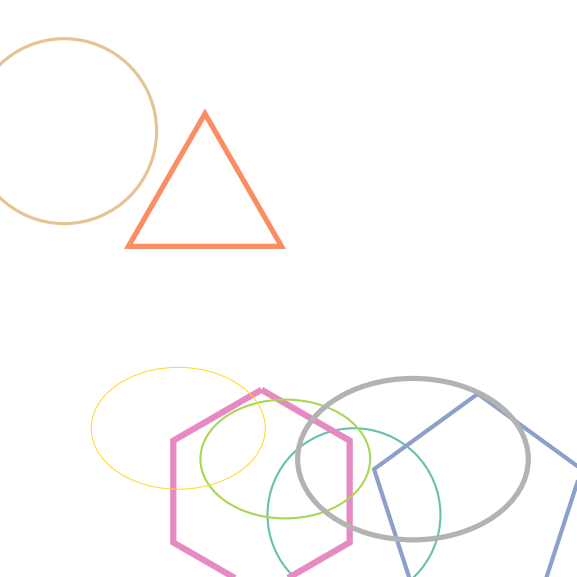[{"shape": "circle", "thickness": 1, "radius": 0.75, "center": [0.613, 0.108]}, {"shape": "triangle", "thickness": 2.5, "radius": 0.77, "center": [0.355, 0.649]}, {"shape": "pentagon", "thickness": 2, "radius": 0.94, "center": [0.827, 0.128]}, {"shape": "hexagon", "thickness": 3, "radius": 0.88, "center": [0.453, 0.148]}, {"shape": "oval", "thickness": 1, "radius": 0.73, "center": [0.494, 0.204]}, {"shape": "oval", "thickness": 0.5, "radius": 0.75, "center": [0.309, 0.258]}, {"shape": "circle", "thickness": 1.5, "radius": 0.8, "center": [0.111, 0.772]}, {"shape": "oval", "thickness": 2.5, "radius": 1.0, "center": [0.715, 0.204]}]